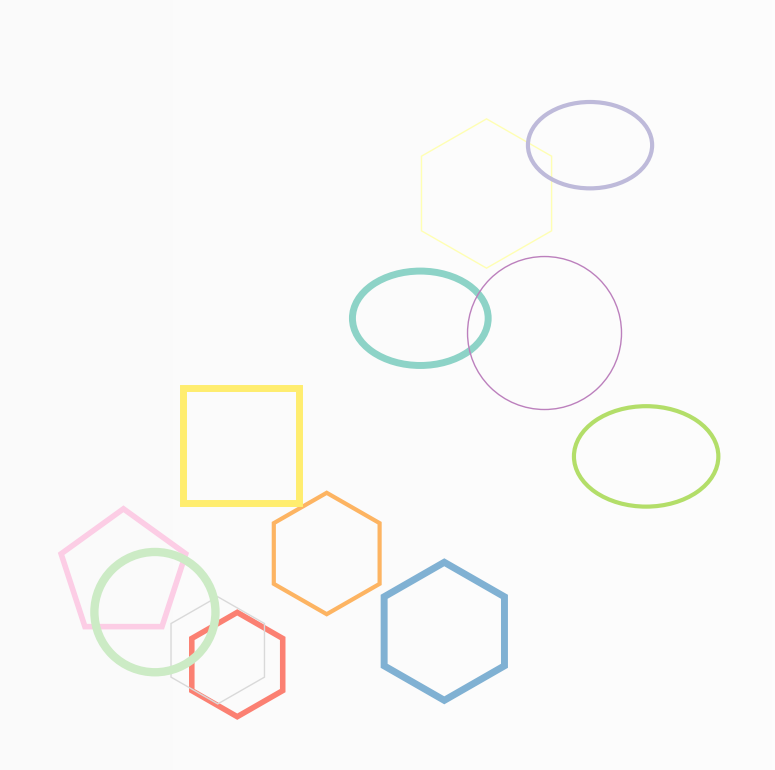[{"shape": "oval", "thickness": 2.5, "radius": 0.44, "center": [0.542, 0.587]}, {"shape": "hexagon", "thickness": 0.5, "radius": 0.48, "center": [0.628, 0.749]}, {"shape": "oval", "thickness": 1.5, "radius": 0.4, "center": [0.761, 0.811]}, {"shape": "hexagon", "thickness": 2, "radius": 0.34, "center": [0.306, 0.137]}, {"shape": "hexagon", "thickness": 2.5, "radius": 0.45, "center": [0.573, 0.18]}, {"shape": "hexagon", "thickness": 1.5, "radius": 0.39, "center": [0.422, 0.281]}, {"shape": "oval", "thickness": 1.5, "radius": 0.47, "center": [0.834, 0.407]}, {"shape": "pentagon", "thickness": 2, "radius": 0.42, "center": [0.159, 0.255]}, {"shape": "hexagon", "thickness": 0.5, "radius": 0.35, "center": [0.281, 0.155]}, {"shape": "circle", "thickness": 0.5, "radius": 0.5, "center": [0.703, 0.568]}, {"shape": "circle", "thickness": 3, "radius": 0.39, "center": [0.2, 0.205]}, {"shape": "square", "thickness": 2.5, "radius": 0.37, "center": [0.311, 0.421]}]